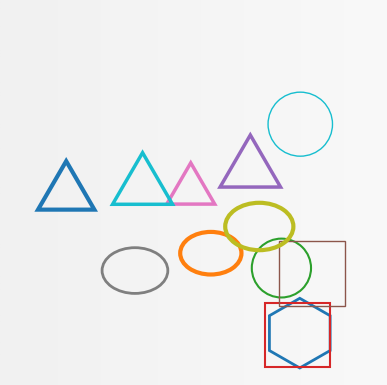[{"shape": "hexagon", "thickness": 2, "radius": 0.45, "center": [0.774, 0.135]}, {"shape": "triangle", "thickness": 3, "radius": 0.42, "center": [0.171, 0.497]}, {"shape": "oval", "thickness": 3, "radius": 0.4, "center": [0.544, 0.342]}, {"shape": "circle", "thickness": 1.5, "radius": 0.38, "center": [0.726, 0.304]}, {"shape": "square", "thickness": 1.5, "radius": 0.42, "center": [0.768, 0.131]}, {"shape": "triangle", "thickness": 2.5, "radius": 0.45, "center": [0.646, 0.559]}, {"shape": "square", "thickness": 1, "radius": 0.43, "center": [0.804, 0.289]}, {"shape": "triangle", "thickness": 2.5, "radius": 0.36, "center": [0.492, 0.506]}, {"shape": "oval", "thickness": 2, "radius": 0.42, "center": [0.348, 0.297]}, {"shape": "oval", "thickness": 3, "radius": 0.44, "center": [0.669, 0.412]}, {"shape": "triangle", "thickness": 2.5, "radius": 0.45, "center": [0.368, 0.514]}, {"shape": "circle", "thickness": 1, "radius": 0.42, "center": [0.775, 0.677]}]